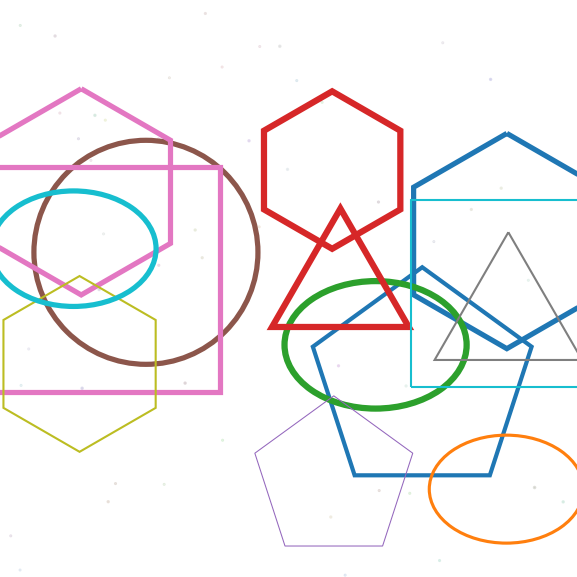[{"shape": "pentagon", "thickness": 2, "radius": 1.0, "center": [0.731, 0.337]}, {"shape": "hexagon", "thickness": 2.5, "radius": 0.93, "center": [0.878, 0.582]}, {"shape": "oval", "thickness": 1.5, "radius": 0.67, "center": [0.877, 0.152]}, {"shape": "oval", "thickness": 3, "radius": 0.79, "center": [0.65, 0.402]}, {"shape": "triangle", "thickness": 3, "radius": 0.68, "center": [0.589, 0.501]}, {"shape": "hexagon", "thickness": 3, "radius": 0.68, "center": [0.575, 0.705]}, {"shape": "pentagon", "thickness": 0.5, "radius": 0.72, "center": [0.578, 0.17]}, {"shape": "circle", "thickness": 2.5, "radius": 0.97, "center": [0.253, 0.562]}, {"shape": "square", "thickness": 2.5, "radius": 0.98, "center": [0.185, 0.515]}, {"shape": "hexagon", "thickness": 2.5, "radius": 0.89, "center": [0.141, 0.667]}, {"shape": "triangle", "thickness": 1, "radius": 0.74, "center": [0.88, 0.45]}, {"shape": "hexagon", "thickness": 1, "radius": 0.76, "center": [0.138, 0.369]}, {"shape": "oval", "thickness": 2.5, "radius": 0.71, "center": [0.127, 0.569]}, {"shape": "square", "thickness": 1, "radius": 0.81, "center": [0.873, 0.491]}]